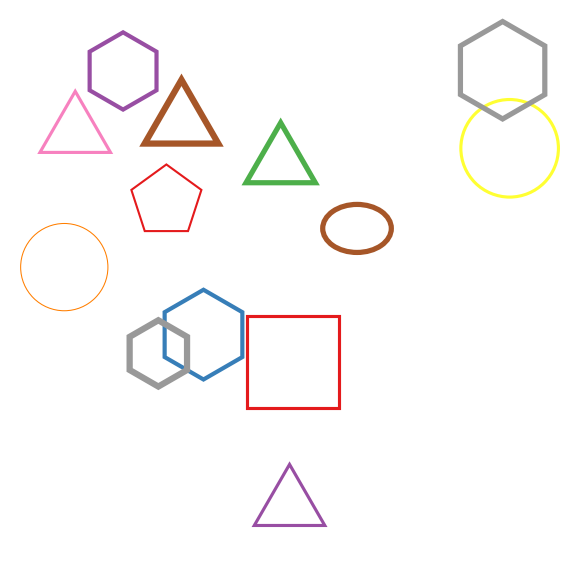[{"shape": "pentagon", "thickness": 1, "radius": 0.32, "center": [0.288, 0.651]}, {"shape": "square", "thickness": 1.5, "radius": 0.4, "center": [0.507, 0.373]}, {"shape": "hexagon", "thickness": 2, "radius": 0.39, "center": [0.352, 0.42]}, {"shape": "triangle", "thickness": 2.5, "radius": 0.35, "center": [0.486, 0.717]}, {"shape": "hexagon", "thickness": 2, "radius": 0.33, "center": [0.213, 0.876]}, {"shape": "triangle", "thickness": 1.5, "radius": 0.35, "center": [0.501, 0.124]}, {"shape": "circle", "thickness": 0.5, "radius": 0.38, "center": [0.111, 0.537]}, {"shape": "circle", "thickness": 1.5, "radius": 0.42, "center": [0.882, 0.742]}, {"shape": "oval", "thickness": 2.5, "radius": 0.3, "center": [0.618, 0.604]}, {"shape": "triangle", "thickness": 3, "radius": 0.37, "center": [0.314, 0.787]}, {"shape": "triangle", "thickness": 1.5, "radius": 0.35, "center": [0.13, 0.77]}, {"shape": "hexagon", "thickness": 3, "radius": 0.29, "center": [0.274, 0.387]}, {"shape": "hexagon", "thickness": 2.5, "radius": 0.42, "center": [0.87, 0.878]}]